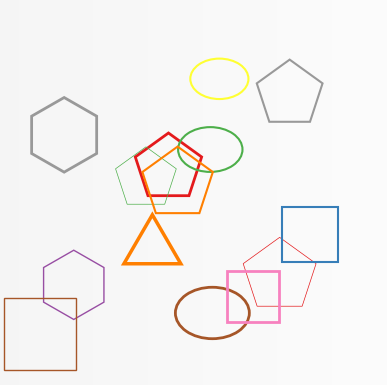[{"shape": "pentagon", "thickness": 2, "radius": 0.45, "center": [0.435, 0.565]}, {"shape": "pentagon", "thickness": 0.5, "radius": 0.49, "center": [0.722, 0.285]}, {"shape": "square", "thickness": 1.5, "radius": 0.36, "center": [0.8, 0.391]}, {"shape": "pentagon", "thickness": 0.5, "radius": 0.41, "center": [0.377, 0.536]}, {"shape": "oval", "thickness": 1.5, "radius": 0.42, "center": [0.543, 0.612]}, {"shape": "hexagon", "thickness": 1, "radius": 0.45, "center": [0.19, 0.26]}, {"shape": "pentagon", "thickness": 1.5, "radius": 0.48, "center": [0.458, 0.524]}, {"shape": "triangle", "thickness": 2.5, "radius": 0.42, "center": [0.393, 0.357]}, {"shape": "oval", "thickness": 1.5, "radius": 0.38, "center": [0.566, 0.795]}, {"shape": "oval", "thickness": 2, "radius": 0.48, "center": [0.548, 0.187]}, {"shape": "square", "thickness": 1, "radius": 0.46, "center": [0.104, 0.133]}, {"shape": "square", "thickness": 2, "radius": 0.34, "center": [0.653, 0.23]}, {"shape": "hexagon", "thickness": 2, "radius": 0.48, "center": [0.166, 0.65]}, {"shape": "pentagon", "thickness": 1.5, "radius": 0.45, "center": [0.748, 0.756]}]